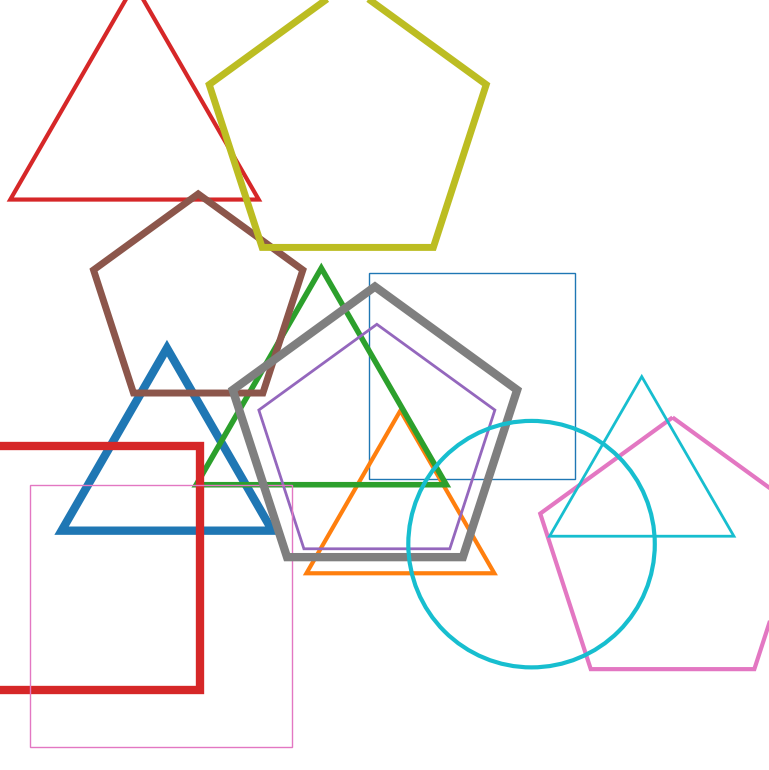[{"shape": "square", "thickness": 0.5, "radius": 0.67, "center": [0.613, 0.512]}, {"shape": "triangle", "thickness": 3, "radius": 0.79, "center": [0.217, 0.39]}, {"shape": "triangle", "thickness": 1.5, "radius": 0.7, "center": [0.52, 0.326]}, {"shape": "triangle", "thickness": 2, "radius": 0.94, "center": [0.417, 0.464]}, {"shape": "triangle", "thickness": 1.5, "radius": 0.93, "center": [0.175, 0.834]}, {"shape": "square", "thickness": 3, "radius": 0.79, "center": [0.101, 0.263]}, {"shape": "pentagon", "thickness": 1, "radius": 0.81, "center": [0.489, 0.418]}, {"shape": "pentagon", "thickness": 2.5, "radius": 0.71, "center": [0.257, 0.605]}, {"shape": "square", "thickness": 0.5, "radius": 0.85, "center": [0.209, 0.199]}, {"shape": "pentagon", "thickness": 1.5, "radius": 0.9, "center": [0.873, 0.277]}, {"shape": "pentagon", "thickness": 3, "radius": 0.97, "center": [0.487, 0.434]}, {"shape": "pentagon", "thickness": 2.5, "radius": 0.95, "center": [0.452, 0.832]}, {"shape": "circle", "thickness": 1.5, "radius": 0.8, "center": [0.69, 0.293]}, {"shape": "triangle", "thickness": 1, "radius": 0.69, "center": [0.833, 0.373]}]